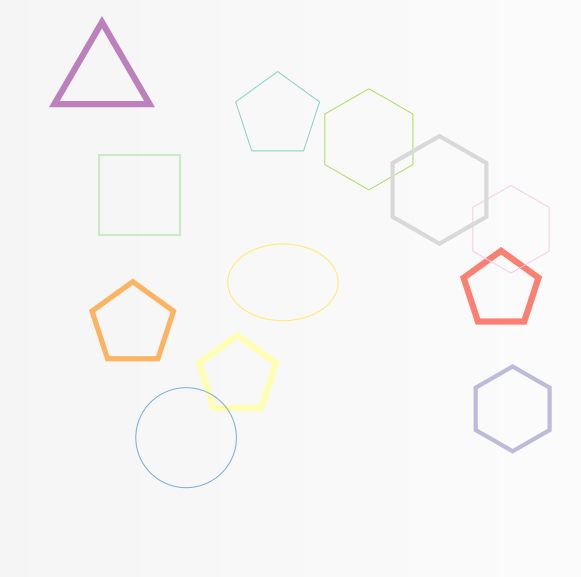[{"shape": "pentagon", "thickness": 0.5, "radius": 0.38, "center": [0.478, 0.799]}, {"shape": "pentagon", "thickness": 3, "radius": 0.35, "center": [0.409, 0.349]}, {"shape": "hexagon", "thickness": 2, "radius": 0.37, "center": [0.882, 0.291]}, {"shape": "pentagon", "thickness": 3, "radius": 0.34, "center": [0.862, 0.497]}, {"shape": "circle", "thickness": 0.5, "radius": 0.43, "center": [0.32, 0.241]}, {"shape": "pentagon", "thickness": 2.5, "radius": 0.37, "center": [0.228, 0.438]}, {"shape": "hexagon", "thickness": 0.5, "radius": 0.44, "center": [0.635, 0.758]}, {"shape": "hexagon", "thickness": 0.5, "radius": 0.38, "center": [0.879, 0.602]}, {"shape": "hexagon", "thickness": 2, "radius": 0.47, "center": [0.756, 0.67]}, {"shape": "triangle", "thickness": 3, "radius": 0.47, "center": [0.175, 0.866]}, {"shape": "square", "thickness": 1, "radius": 0.35, "center": [0.24, 0.661]}, {"shape": "oval", "thickness": 0.5, "radius": 0.48, "center": [0.487, 0.51]}]